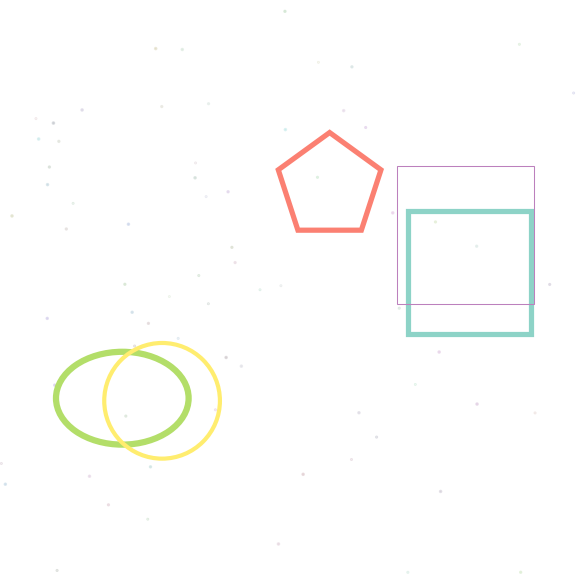[{"shape": "square", "thickness": 2.5, "radius": 0.53, "center": [0.813, 0.527]}, {"shape": "pentagon", "thickness": 2.5, "radius": 0.47, "center": [0.571, 0.676]}, {"shape": "oval", "thickness": 3, "radius": 0.57, "center": [0.212, 0.31]}, {"shape": "square", "thickness": 0.5, "radius": 0.59, "center": [0.806, 0.592]}, {"shape": "circle", "thickness": 2, "radius": 0.5, "center": [0.281, 0.305]}]